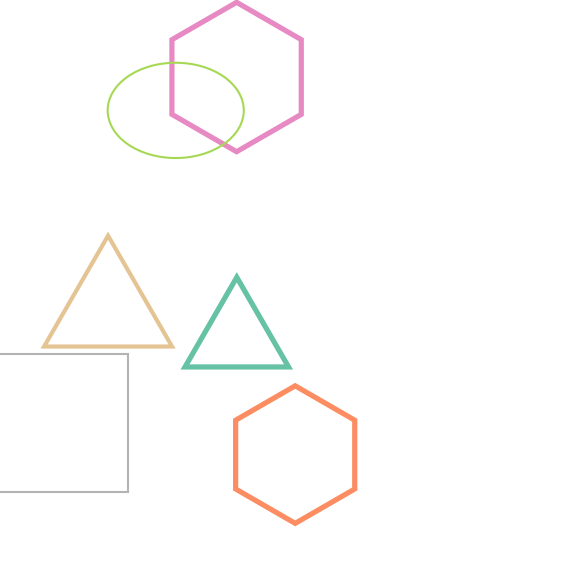[{"shape": "triangle", "thickness": 2.5, "radius": 0.52, "center": [0.41, 0.415]}, {"shape": "hexagon", "thickness": 2.5, "radius": 0.6, "center": [0.511, 0.212]}, {"shape": "hexagon", "thickness": 2.5, "radius": 0.65, "center": [0.41, 0.866]}, {"shape": "oval", "thickness": 1, "radius": 0.59, "center": [0.304, 0.808]}, {"shape": "triangle", "thickness": 2, "radius": 0.64, "center": [0.187, 0.463]}, {"shape": "square", "thickness": 1, "radius": 0.6, "center": [0.103, 0.267]}]